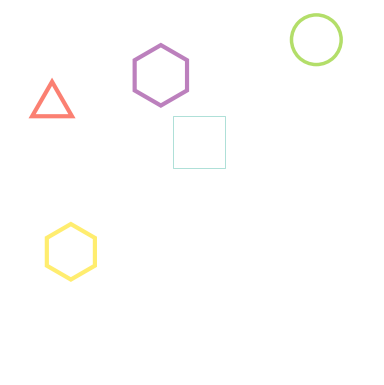[{"shape": "square", "thickness": 0.5, "radius": 0.34, "center": [0.518, 0.631]}, {"shape": "triangle", "thickness": 3, "radius": 0.3, "center": [0.135, 0.728]}, {"shape": "circle", "thickness": 2.5, "radius": 0.32, "center": [0.822, 0.897]}, {"shape": "hexagon", "thickness": 3, "radius": 0.39, "center": [0.418, 0.804]}, {"shape": "hexagon", "thickness": 3, "radius": 0.36, "center": [0.184, 0.346]}]